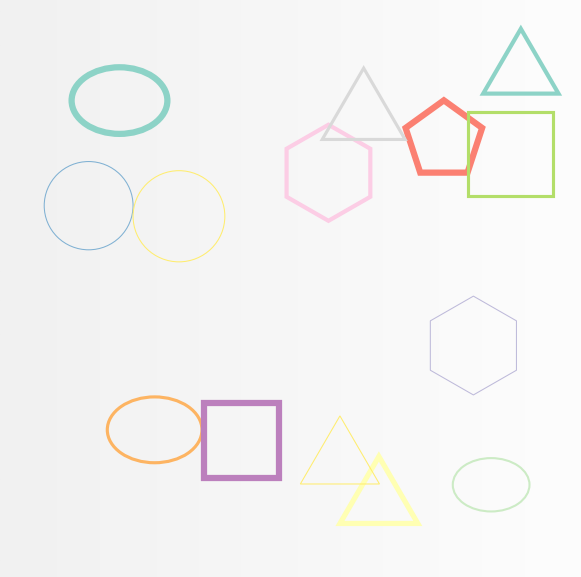[{"shape": "oval", "thickness": 3, "radius": 0.41, "center": [0.206, 0.825]}, {"shape": "triangle", "thickness": 2, "radius": 0.37, "center": [0.896, 0.874]}, {"shape": "triangle", "thickness": 2.5, "radius": 0.39, "center": [0.652, 0.131]}, {"shape": "hexagon", "thickness": 0.5, "radius": 0.43, "center": [0.814, 0.401]}, {"shape": "pentagon", "thickness": 3, "radius": 0.35, "center": [0.764, 0.756]}, {"shape": "circle", "thickness": 0.5, "radius": 0.38, "center": [0.152, 0.643]}, {"shape": "oval", "thickness": 1.5, "radius": 0.41, "center": [0.266, 0.255]}, {"shape": "square", "thickness": 1.5, "radius": 0.36, "center": [0.878, 0.732]}, {"shape": "hexagon", "thickness": 2, "radius": 0.42, "center": [0.565, 0.7]}, {"shape": "triangle", "thickness": 1.5, "radius": 0.41, "center": [0.626, 0.799]}, {"shape": "square", "thickness": 3, "radius": 0.32, "center": [0.416, 0.236]}, {"shape": "oval", "thickness": 1, "radius": 0.33, "center": [0.845, 0.16]}, {"shape": "triangle", "thickness": 0.5, "radius": 0.39, "center": [0.585, 0.2]}, {"shape": "circle", "thickness": 0.5, "radius": 0.39, "center": [0.308, 0.625]}]